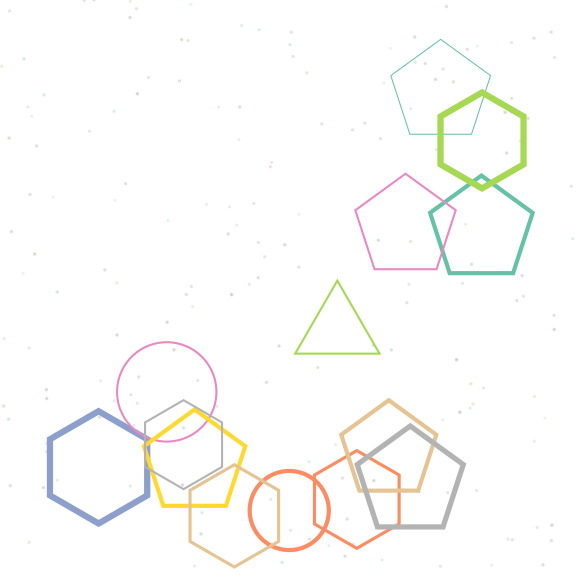[{"shape": "pentagon", "thickness": 2, "radius": 0.47, "center": [0.834, 0.602]}, {"shape": "pentagon", "thickness": 0.5, "radius": 0.45, "center": [0.763, 0.84]}, {"shape": "circle", "thickness": 2, "radius": 0.34, "center": [0.501, 0.115]}, {"shape": "hexagon", "thickness": 1.5, "radius": 0.42, "center": [0.618, 0.134]}, {"shape": "hexagon", "thickness": 3, "radius": 0.49, "center": [0.171, 0.19]}, {"shape": "pentagon", "thickness": 1, "radius": 0.46, "center": [0.702, 0.607]}, {"shape": "circle", "thickness": 1, "radius": 0.43, "center": [0.289, 0.321]}, {"shape": "hexagon", "thickness": 3, "radius": 0.42, "center": [0.835, 0.756]}, {"shape": "triangle", "thickness": 1, "radius": 0.42, "center": [0.584, 0.429]}, {"shape": "pentagon", "thickness": 2, "radius": 0.46, "center": [0.337, 0.198]}, {"shape": "hexagon", "thickness": 1.5, "radius": 0.44, "center": [0.406, 0.106]}, {"shape": "pentagon", "thickness": 2, "radius": 0.43, "center": [0.673, 0.22]}, {"shape": "hexagon", "thickness": 1, "radius": 0.38, "center": [0.318, 0.229]}, {"shape": "pentagon", "thickness": 2.5, "radius": 0.48, "center": [0.71, 0.165]}]